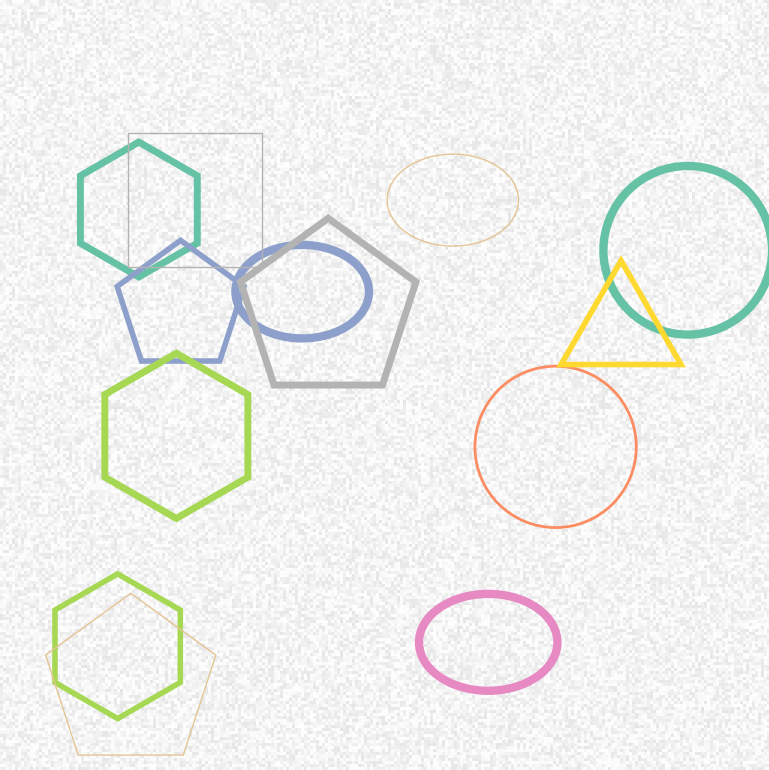[{"shape": "circle", "thickness": 3, "radius": 0.55, "center": [0.893, 0.675]}, {"shape": "hexagon", "thickness": 2.5, "radius": 0.44, "center": [0.18, 0.728]}, {"shape": "circle", "thickness": 1, "radius": 0.52, "center": [0.722, 0.42]}, {"shape": "pentagon", "thickness": 2, "radius": 0.43, "center": [0.234, 0.601]}, {"shape": "oval", "thickness": 3, "radius": 0.43, "center": [0.392, 0.621]}, {"shape": "oval", "thickness": 3, "radius": 0.45, "center": [0.634, 0.166]}, {"shape": "hexagon", "thickness": 2, "radius": 0.47, "center": [0.153, 0.161]}, {"shape": "hexagon", "thickness": 2.5, "radius": 0.54, "center": [0.229, 0.434]}, {"shape": "triangle", "thickness": 2, "radius": 0.45, "center": [0.807, 0.572]}, {"shape": "oval", "thickness": 0.5, "radius": 0.43, "center": [0.588, 0.74]}, {"shape": "pentagon", "thickness": 0.5, "radius": 0.58, "center": [0.17, 0.113]}, {"shape": "pentagon", "thickness": 2.5, "radius": 0.6, "center": [0.426, 0.597]}, {"shape": "square", "thickness": 0.5, "radius": 0.43, "center": [0.253, 0.741]}]